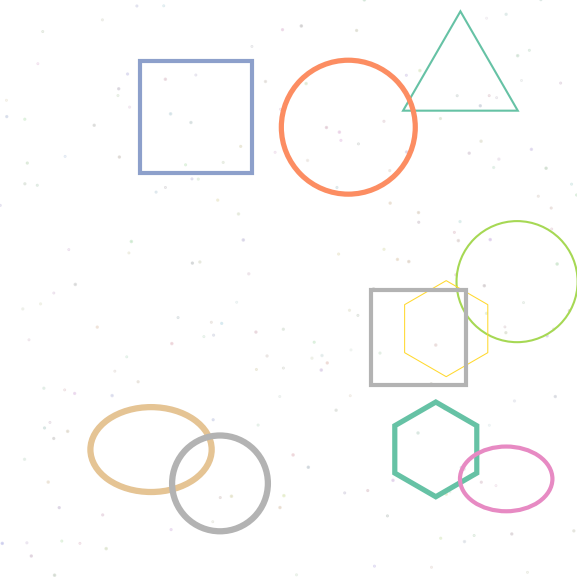[{"shape": "hexagon", "thickness": 2.5, "radius": 0.41, "center": [0.755, 0.221]}, {"shape": "triangle", "thickness": 1, "radius": 0.57, "center": [0.797, 0.865]}, {"shape": "circle", "thickness": 2.5, "radius": 0.58, "center": [0.603, 0.779]}, {"shape": "square", "thickness": 2, "radius": 0.48, "center": [0.34, 0.797]}, {"shape": "oval", "thickness": 2, "radius": 0.4, "center": [0.877, 0.17]}, {"shape": "circle", "thickness": 1, "radius": 0.52, "center": [0.895, 0.511]}, {"shape": "hexagon", "thickness": 0.5, "radius": 0.42, "center": [0.773, 0.43]}, {"shape": "oval", "thickness": 3, "radius": 0.52, "center": [0.262, 0.221]}, {"shape": "square", "thickness": 2, "radius": 0.41, "center": [0.725, 0.415]}, {"shape": "circle", "thickness": 3, "radius": 0.41, "center": [0.381, 0.162]}]